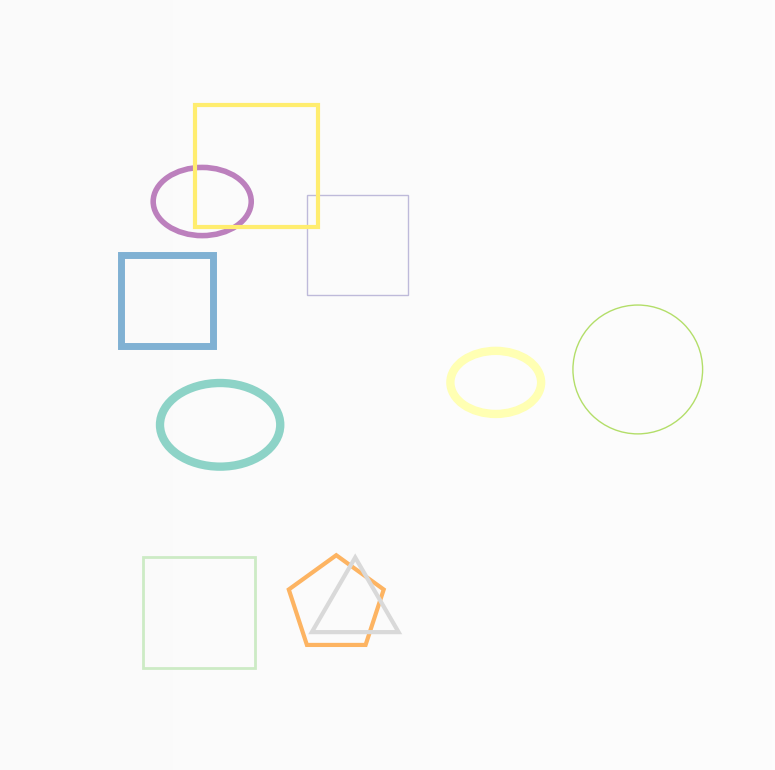[{"shape": "oval", "thickness": 3, "radius": 0.39, "center": [0.284, 0.448]}, {"shape": "oval", "thickness": 3, "radius": 0.29, "center": [0.64, 0.503]}, {"shape": "square", "thickness": 0.5, "radius": 0.32, "center": [0.461, 0.682]}, {"shape": "square", "thickness": 2.5, "radius": 0.3, "center": [0.216, 0.61]}, {"shape": "pentagon", "thickness": 1.5, "radius": 0.32, "center": [0.434, 0.215]}, {"shape": "circle", "thickness": 0.5, "radius": 0.42, "center": [0.823, 0.52]}, {"shape": "triangle", "thickness": 1.5, "radius": 0.32, "center": [0.458, 0.211]}, {"shape": "oval", "thickness": 2, "radius": 0.32, "center": [0.261, 0.738]}, {"shape": "square", "thickness": 1, "radius": 0.36, "center": [0.257, 0.205]}, {"shape": "square", "thickness": 1.5, "radius": 0.4, "center": [0.331, 0.785]}]